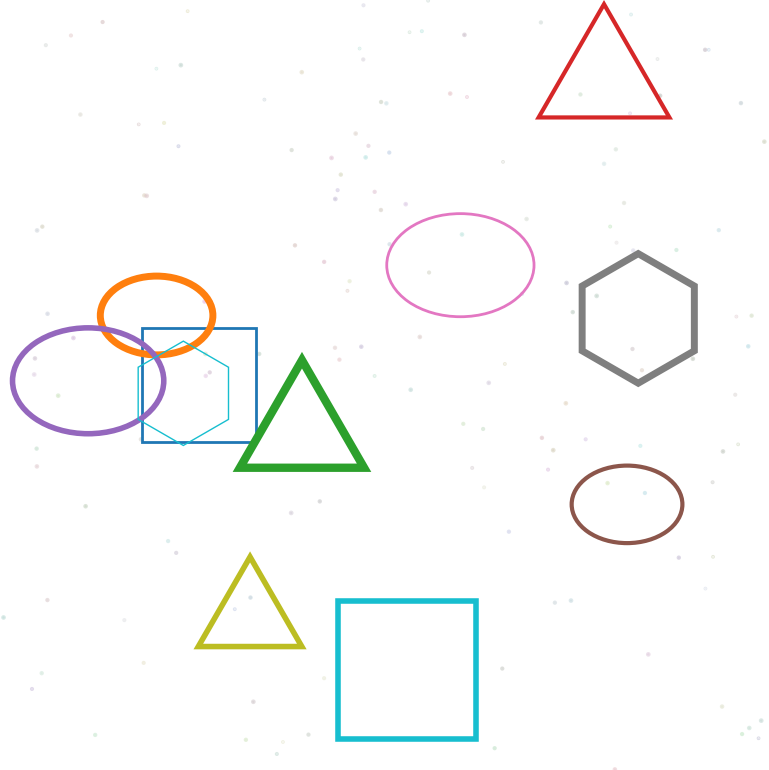[{"shape": "square", "thickness": 1, "radius": 0.37, "center": [0.258, 0.5]}, {"shape": "oval", "thickness": 2.5, "radius": 0.37, "center": [0.203, 0.59]}, {"shape": "triangle", "thickness": 3, "radius": 0.47, "center": [0.392, 0.439]}, {"shape": "triangle", "thickness": 1.5, "radius": 0.49, "center": [0.784, 0.897]}, {"shape": "oval", "thickness": 2, "radius": 0.49, "center": [0.114, 0.505]}, {"shape": "oval", "thickness": 1.5, "radius": 0.36, "center": [0.814, 0.345]}, {"shape": "oval", "thickness": 1, "radius": 0.48, "center": [0.598, 0.656]}, {"shape": "hexagon", "thickness": 2.5, "radius": 0.42, "center": [0.829, 0.586]}, {"shape": "triangle", "thickness": 2, "radius": 0.39, "center": [0.325, 0.199]}, {"shape": "square", "thickness": 2, "radius": 0.45, "center": [0.529, 0.13]}, {"shape": "hexagon", "thickness": 0.5, "radius": 0.34, "center": [0.238, 0.489]}]